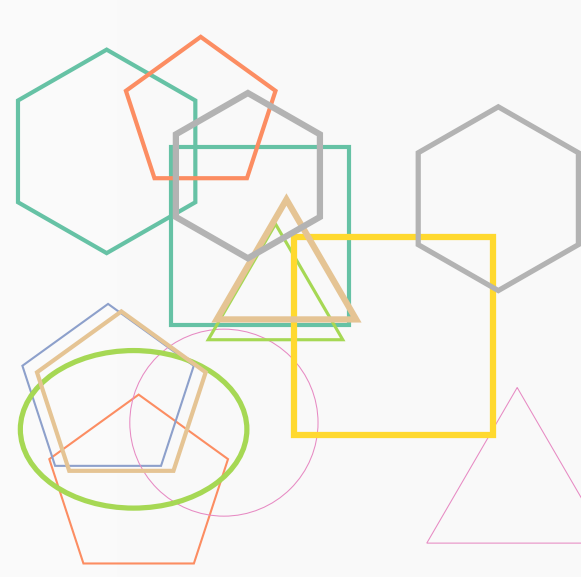[{"shape": "square", "thickness": 2, "radius": 0.77, "center": [0.447, 0.59]}, {"shape": "hexagon", "thickness": 2, "radius": 0.88, "center": [0.184, 0.737]}, {"shape": "pentagon", "thickness": 2, "radius": 0.68, "center": [0.345, 0.8]}, {"shape": "pentagon", "thickness": 1, "radius": 0.81, "center": [0.239, 0.154]}, {"shape": "pentagon", "thickness": 1, "radius": 0.77, "center": [0.186, 0.318]}, {"shape": "triangle", "thickness": 0.5, "radius": 0.9, "center": [0.89, 0.148]}, {"shape": "circle", "thickness": 0.5, "radius": 0.81, "center": [0.385, 0.267]}, {"shape": "oval", "thickness": 2.5, "radius": 0.97, "center": [0.23, 0.256]}, {"shape": "triangle", "thickness": 1.5, "radius": 0.67, "center": [0.474, 0.478]}, {"shape": "square", "thickness": 3, "radius": 0.86, "center": [0.677, 0.418]}, {"shape": "pentagon", "thickness": 2, "radius": 0.76, "center": [0.209, 0.307]}, {"shape": "triangle", "thickness": 3, "radius": 0.69, "center": [0.493, 0.515]}, {"shape": "hexagon", "thickness": 3, "radius": 0.72, "center": [0.426, 0.695]}, {"shape": "hexagon", "thickness": 2.5, "radius": 0.8, "center": [0.857, 0.655]}]